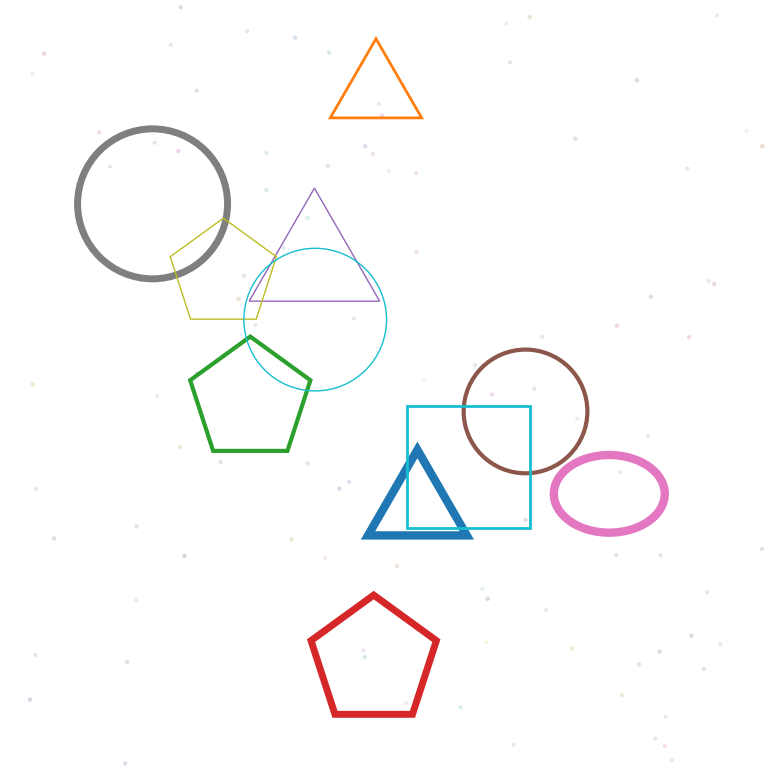[{"shape": "triangle", "thickness": 3, "radius": 0.37, "center": [0.542, 0.342]}, {"shape": "triangle", "thickness": 1, "radius": 0.34, "center": [0.488, 0.881]}, {"shape": "pentagon", "thickness": 1.5, "radius": 0.41, "center": [0.325, 0.481]}, {"shape": "pentagon", "thickness": 2.5, "radius": 0.43, "center": [0.485, 0.142]}, {"shape": "triangle", "thickness": 0.5, "radius": 0.49, "center": [0.408, 0.658]}, {"shape": "circle", "thickness": 1.5, "radius": 0.4, "center": [0.683, 0.466]}, {"shape": "oval", "thickness": 3, "radius": 0.36, "center": [0.791, 0.359]}, {"shape": "circle", "thickness": 2.5, "radius": 0.49, "center": [0.198, 0.735]}, {"shape": "pentagon", "thickness": 0.5, "radius": 0.36, "center": [0.29, 0.644]}, {"shape": "square", "thickness": 1, "radius": 0.4, "center": [0.608, 0.394]}, {"shape": "circle", "thickness": 0.5, "radius": 0.46, "center": [0.409, 0.585]}]